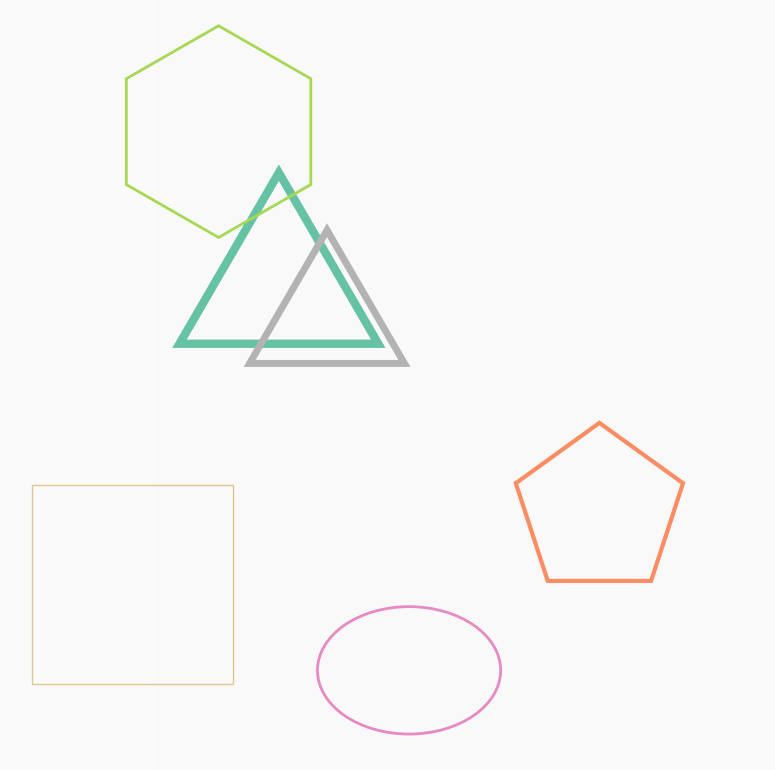[{"shape": "triangle", "thickness": 3, "radius": 0.74, "center": [0.36, 0.628]}, {"shape": "pentagon", "thickness": 1.5, "radius": 0.57, "center": [0.773, 0.337]}, {"shape": "oval", "thickness": 1, "radius": 0.59, "center": [0.528, 0.129]}, {"shape": "hexagon", "thickness": 1, "radius": 0.69, "center": [0.282, 0.829]}, {"shape": "square", "thickness": 0.5, "radius": 0.65, "center": [0.171, 0.241]}, {"shape": "triangle", "thickness": 2.5, "radius": 0.58, "center": [0.422, 0.586]}]